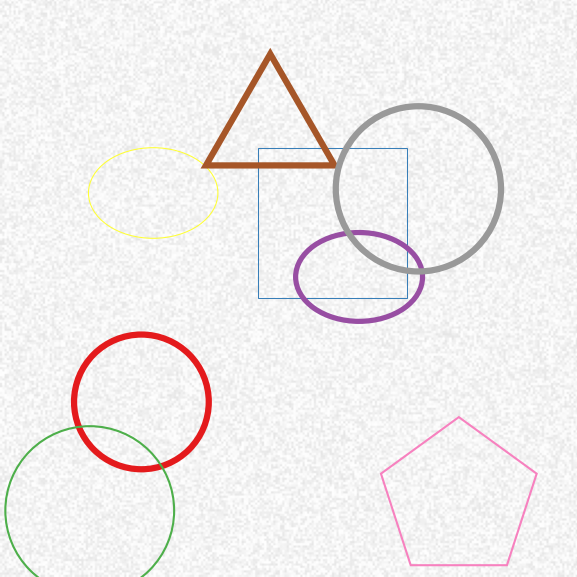[{"shape": "circle", "thickness": 3, "radius": 0.58, "center": [0.245, 0.303]}, {"shape": "square", "thickness": 0.5, "radius": 0.65, "center": [0.576, 0.613]}, {"shape": "circle", "thickness": 1, "radius": 0.73, "center": [0.155, 0.115]}, {"shape": "oval", "thickness": 2.5, "radius": 0.55, "center": [0.622, 0.52]}, {"shape": "oval", "thickness": 0.5, "radius": 0.56, "center": [0.265, 0.665]}, {"shape": "triangle", "thickness": 3, "radius": 0.64, "center": [0.468, 0.777]}, {"shape": "pentagon", "thickness": 1, "radius": 0.71, "center": [0.795, 0.135]}, {"shape": "circle", "thickness": 3, "radius": 0.72, "center": [0.724, 0.672]}]